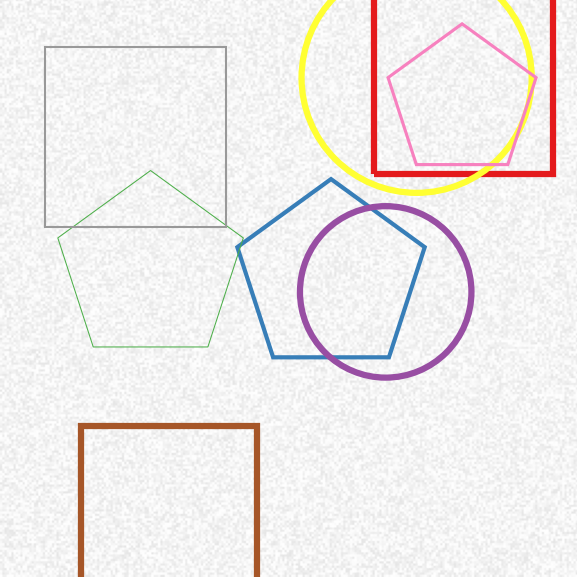[{"shape": "square", "thickness": 3, "radius": 0.78, "center": [0.802, 0.854]}, {"shape": "pentagon", "thickness": 2, "radius": 0.85, "center": [0.573, 0.518]}, {"shape": "pentagon", "thickness": 0.5, "radius": 0.84, "center": [0.261, 0.535]}, {"shape": "circle", "thickness": 3, "radius": 0.74, "center": [0.668, 0.494]}, {"shape": "circle", "thickness": 3, "radius": 1.0, "center": [0.721, 0.864]}, {"shape": "square", "thickness": 3, "radius": 0.76, "center": [0.293, 0.109]}, {"shape": "pentagon", "thickness": 1.5, "radius": 0.67, "center": [0.8, 0.823]}, {"shape": "square", "thickness": 1, "radius": 0.78, "center": [0.235, 0.762]}]